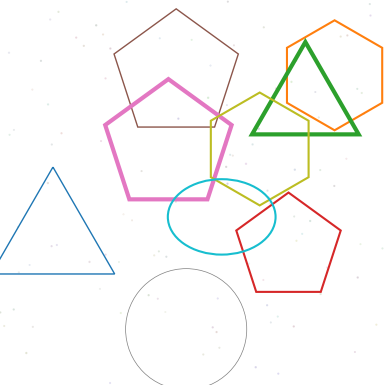[{"shape": "triangle", "thickness": 1, "radius": 0.93, "center": [0.138, 0.381]}, {"shape": "hexagon", "thickness": 1.5, "radius": 0.71, "center": [0.869, 0.804]}, {"shape": "triangle", "thickness": 3, "radius": 0.8, "center": [0.793, 0.731]}, {"shape": "pentagon", "thickness": 1.5, "radius": 0.71, "center": [0.749, 0.357]}, {"shape": "pentagon", "thickness": 1, "radius": 0.85, "center": [0.458, 0.807]}, {"shape": "pentagon", "thickness": 3, "radius": 0.86, "center": [0.437, 0.622]}, {"shape": "circle", "thickness": 0.5, "radius": 0.79, "center": [0.484, 0.145]}, {"shape": "hexagon", "thickness": 1.5, "radius": 0.73, "center": [0.675, 0.613]}, {"shape": "oval", "thickness": 1.5, "radius": 0.7, "center": [0.576, 0.437]}]